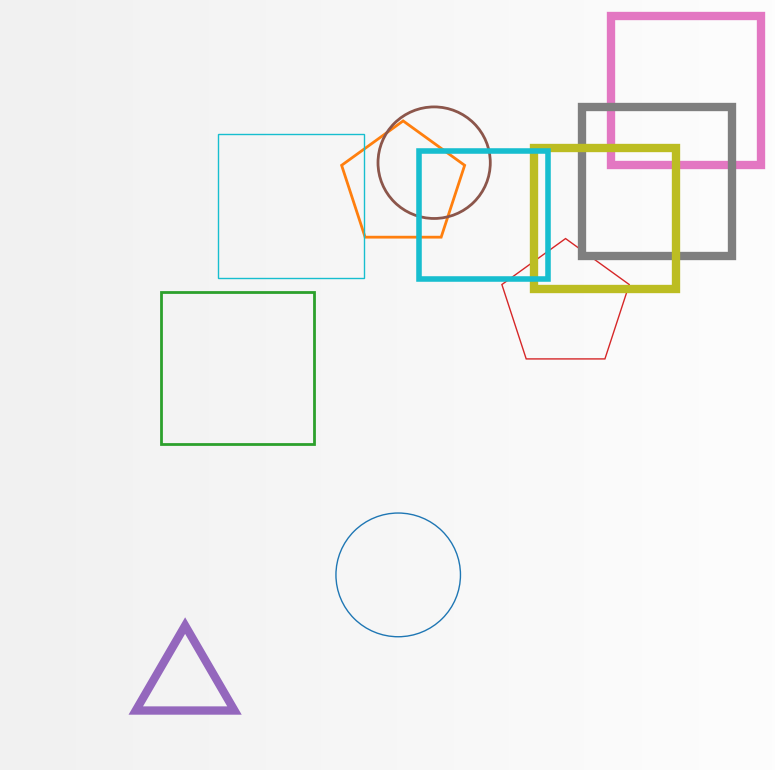[{"shape": "circle", "thickness": 0.5, "radius": 0.4, "center": [0.514, 0.253]}, {"shape": "pentagon", "thickness": 1, "radius": 0.42, "center": [0.52, 0.76]}, {"shape": "square", "thickness": 1, "radius": 0.49, "center": [0.306, 0.522]}, {"shape": "pentagon", "thickness": 0.5, "radius": 0.43, "center": [0.73, 0.604]}, {"shape": "triangle", "thickness": 3, "radius": 0.37, "center": [0.239, 0.114]}, {"shape": "circle", "thickness": 1, "radius": 0.36, "center": [0.56, 0.789]}, {"shape": "square", "thickness": 3, "radius": 0.48, "center": [0.886, 0.882]}, {"shape": "square", "thickness": 3, "radius": 0.48, "center": [0.848, 0.764]}, {"shape": "square", "thickness": 3, "radius": 0.46, "center": [0.78, 0.716]}, {"shape": "square", "thickness": 2, "radius": 0.42, "center": [0.624, 0.721]}, {"shape": "square", "thickness": 0.5, "radius": 0.47, "center": [0.375, 0.733]}]